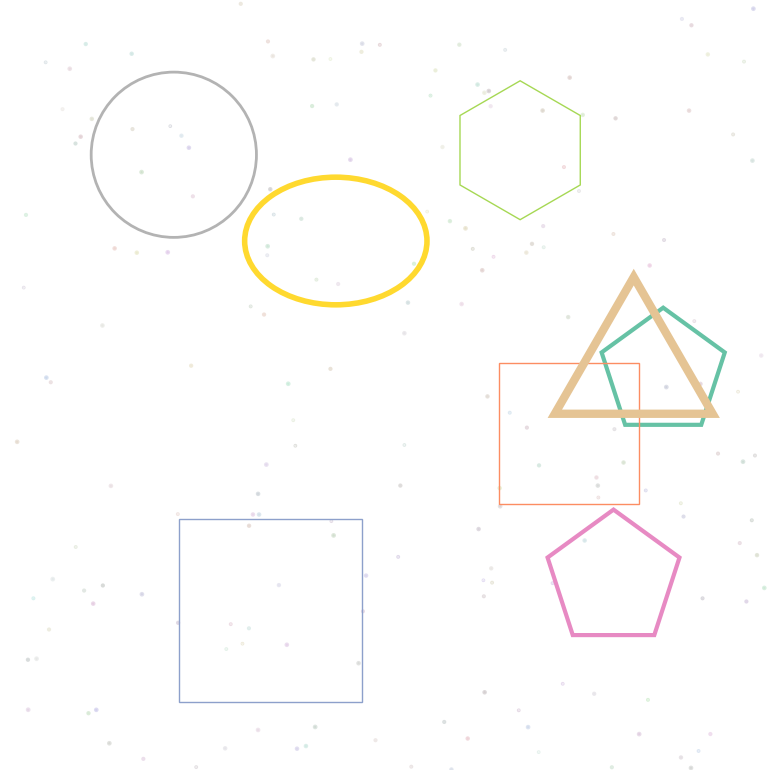[{"shape": "pentagon", "thickness": 1.5, "radius": 0.42, "center": [0.861, 0.516]}, {"shape": "square", "thickness": 0.5, "radius": 0.46, "center": [0.739, 0.437]}, {"shape": "square", "thickness": 0.5, "radius": 0.6, "center": [0.351, 0.207]}, {"shape": "pentagon", "thickness": 1.5, "radius": 0.45, "center": [0.797, 0.248]}, {"shape": "hexagon", "thickness": 0.5, "radius": 0.45, "center": [0.675, 0.805]}, {"shape": "oval", "thickness": 2, "radius": 0.59, "center": [0.436, 0.687]}, {"shape": "triangle", "thickness": 3, "radius": 0.59, "center": [0.823, 0.522]}, {"shape": "circle", "thickness": 1, "radius": 0.54, "center": [0.226, 0.799]}]